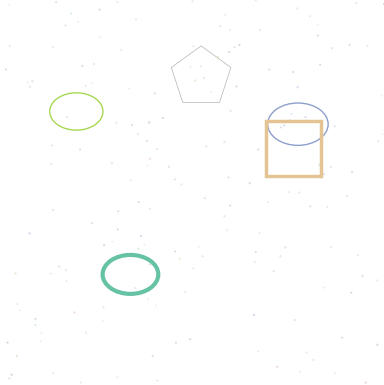[{"shape": "oval", "thickness": 3, "radius": 0.36, "center": [0.339, 0.287]}, {"shape": "oval", "thickness": 1, "radius": 0.39, "center": [0.774, 0.677]}, {"shape": "oval", "thickness": 1, "radius": 0.35, "center": [0.198, 0.71]}, {"shape": "square", "thickness": 2.5, "radius": 0.36, "center": [0.762, 0.615]}, {"shape": "pentagon", "thickness": 0.5, "radius": 0.41, "center": [0.522, 0.8]}]